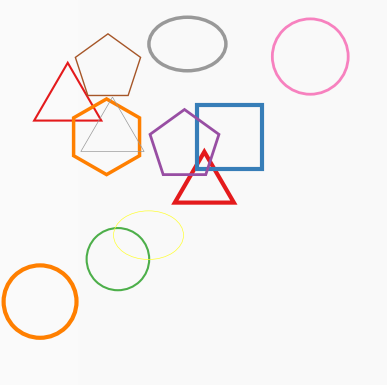[{"shape": "triangle", "thickness": 1.5, "radius": 0.5, "center": [0.175, 0.737]}, {"shape": "triangle", "thickness": 3, "radius": 0.44, "center": [0.527, 0.518]}, {"shape": "square", "thickness": 3, "radius": 0.42, "center": [0.592, 0.644]}, {"shape": "circle", "thickness": 1.5, "radius": 0.4, "center": [0.304, 0.327]}, {"shape": "pentagon", "thickness": 2, "radius": 0.47, "center": [0.476, 0.622]}, {"shape": "hexagon", "thickness": 2.5, "radius": 0.49, "center": [0.275, 0.645]}, {"shape": "circle", "thickness": 3, "radius": 0.47, "center": [0.103, 0.217]}, {"shape": "oval", "thickness": 0.5, "radius": 0.45, "center": [0.383, 0.389]}, {"shape": "pentagon", "thickness": 1, "radius": 0.44, "center": [0.279, 0.824]}, {"shape": "circle", "thickness": 2, "radius": 0.49, "center": [0.801, 0.853]}, {"shape": "triangle", "thickness": 0.5, "radius": 0.47, "center": [0.29, 0.653]}, {"shape": "oval", "thickness": 2.5, "radius": 0.5, "center": [0.484, 0.886]}]